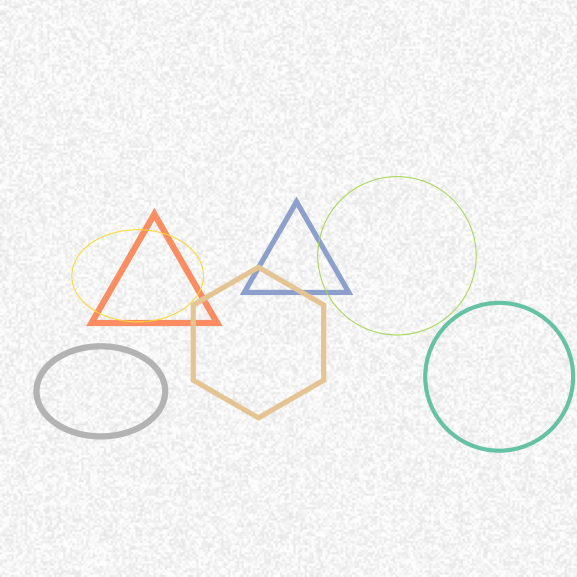[{"shape": "circle", "thickness": 2, "radius": 0.64, "center": [0.864, 0.347]}, {"shape": "triangle", "thickness": 3, "radius": 0.63, "center": [0.267, 0.503]}, {"shape": "triangle", "thickness": 2.5, "radius": 0.52, "center": [0.513, 0.545]}, {"shape": "circle", "thickness": 0.5, "radius": 0.69, "center": [0.687, 0.556]}, {"shape": "oval", "thickness": 0.5, "radius": 0.57, "center": [0.238, 0.522]}, {"shape": "hexagon", "thickness": 2.5, "radius": 0.65, "center": [0.448, 0.406]}, {"shape": "oval", "thickness": 3, "radius": 0.56, "center": [0.175, 0.321]}]